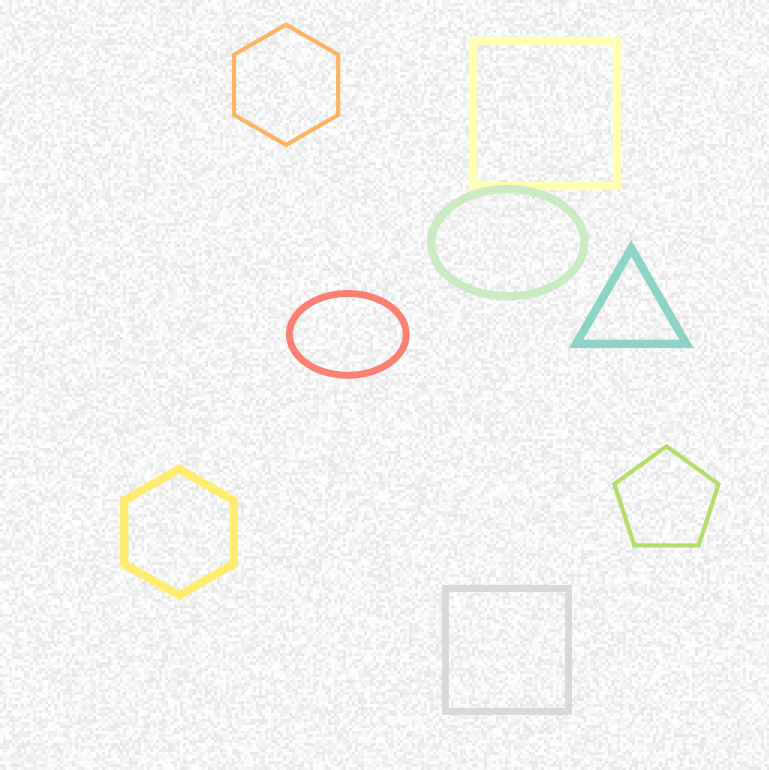[{"shape": "triangle", "thickness": 3, "radius": 0.41, "center": [0.82, 0.595]}, {"shape": "square", "thickness": 3, "radius": 0.47, "center": [0.708, 0.852]}, {"shape": "oval", "thickness": 2.5, "radius": 0.38, "center": [0.452, 0.566]}, {"shape": "hexagon", "thickness": 1.5, "radius": 0.39, "center": [0.372, 0.89]}, {"shape": "pentagon", "thickness": 1.5, "radius": 0.36, "center": [0.866, 0.349]}, {"shape": "square", "thickness": 2.5, "radius": 0.4, "center": [0.658, 0.157]}, {"shape": "oval", "thickness": 3, "radius": 0.5, "center": [0.659, 0.685]}, {"shape": "hexagon", "thickness": 3, "radius": 0.41, "center": [0.232, 0.309]}]